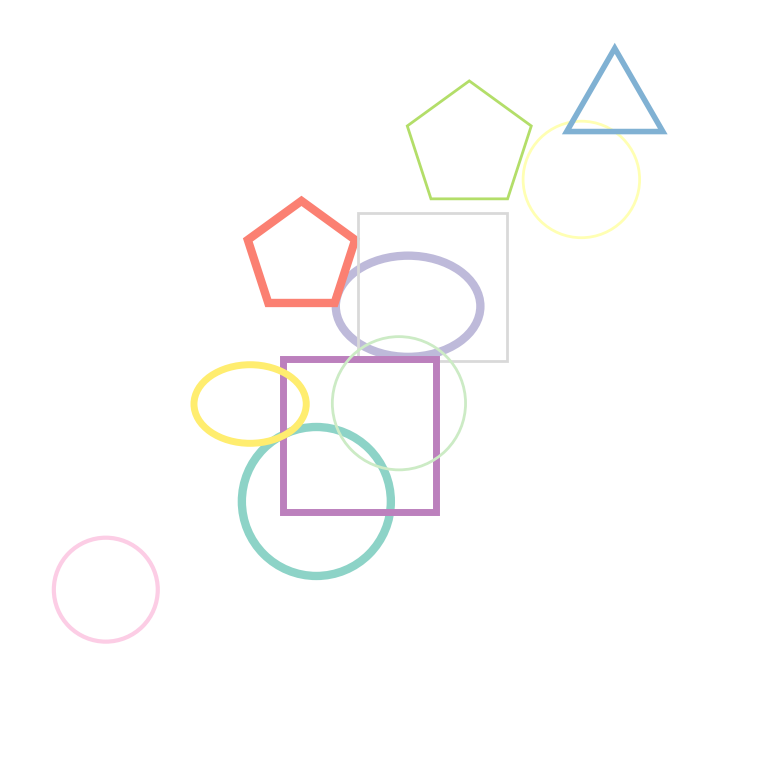[{"shape": "circle", "thickness": 3, "radius": 0.48, "center": [0.411, 0.349]}, {"shape": "circle", "thickness": 1, "radius": 0.38, "center": [0.755, 0.767]}, {"shape": "oval", "thickness": 3, "radius": 0.47, "center": [0.53, 0.602]}, {"shape": "pentagon", "thickness": 3, "radius": 0.37, "center": [0.392, 0.666]}, {"shape": "triangle", "thickness": 2, "radius": 0.36, "center": [0.798, 0.865]}, {"shape": "pentagon", "thickness": 1, "radius": 0.42, "center": [0.609, 0.81]}, {"shape": "circle", "thickness": 1.5, "radius": 0.34, "center": [0.137, 0.234]}, {"shape": "square", "thickness": 1, "radius": 0.48, "center": [0.562, 0.627]}, {"shape": "square", "thickness": 2.5, "radius": 0.5, "center": [0.466, 0.434]}, {"shape": "circle", "thickness": 1, "radius": 0.43, "center": [0.518, 0.476]}, {"shape": "oval", "thickness": 2.5, "radius": 0.36, "center": [0.325, 0.475]}]